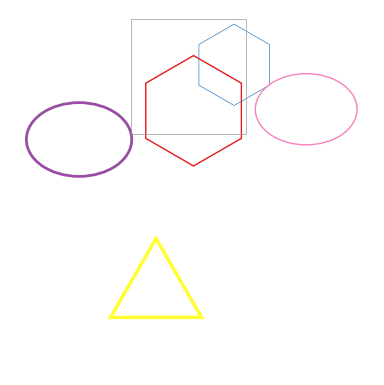[{"shape": "hexagon", "thickness": 1, "radius": 0.72, "center": [0.503, 0.712]}, {"shape": "hexagon", "thickness": 0.5, "radius": 0.53, "center": [0.608, 0.832]}, {"shape": "oval", "thickness": 2, "radius": 0.68, "center": [0.205, 0.638]}, {"shape": "triangle", "thickness": 2.5, "radius": 0.68, "center": [0.405, 0.244]}, {"shape": "oval", "thickness": 1, "radius": 0.66, "center": [0.795, 0.716]}, {"shape": "square", "thickness": 0.5, "radius": 0.75, "center": [0.489, 0.8]}]